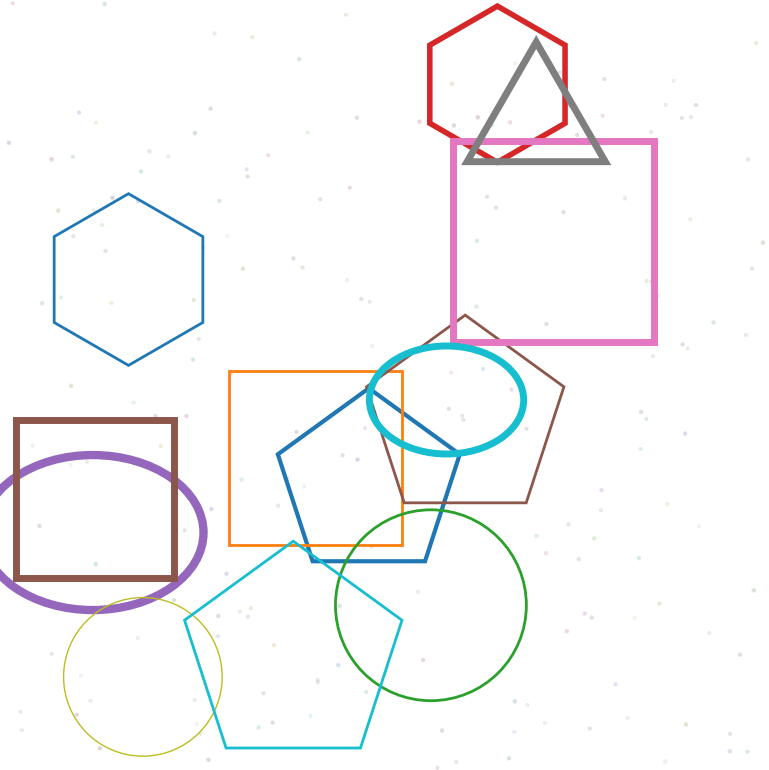[{"shape": "hexagon", "thickness": 1, "radius": 0.56, "center": [0.167, 0.637]}, {"shape": "pentagon", "thickness": 1.5, "radius": 0.62, "center": [0.479, 0.372]}, {"shape": "square", "thickness": 1, "radius": 0.56, "center": [0.41, 0.405]}, {"shape": "circle", "thickness": 1, "radius": 0.62, "center": [0.56, 0.214]}, {"shape": "hexagon", "thickness": 2, "radius": 0.51, "center": [0.646, 0.891]}, {"shape": "oval", "thickness": 3, "radius": 0.72, "center": [0.121, 0.308]}, {"shape": "pentagon", "thickness": 1, "radius": 0.67, "center": [0.604, 0.456]}, {"shape": "square", "thickness": 2.5, "radius": 0.51, "center": [0.123, 0.352]}, {"shape": "square", "thickness": 2.5, "radius": 0.65, "center": [0.718, 0.687]}, {"shape": "triangle", "thickness": 2.5, "radius": 0.52, "center": [0.696, 0.842]}, {"shape": "circle", "thickness": 0.5, "radius": 0.52, "center": [0.186, 0.121]}, {"shape": "oval", "thickness": 2.5, "radius": 0.5, "center": [0.58, 0.481]}, {"shape": "pentagon", "thickness": 1, "radius": 0.74, "center": [0.381, 0.149]}]